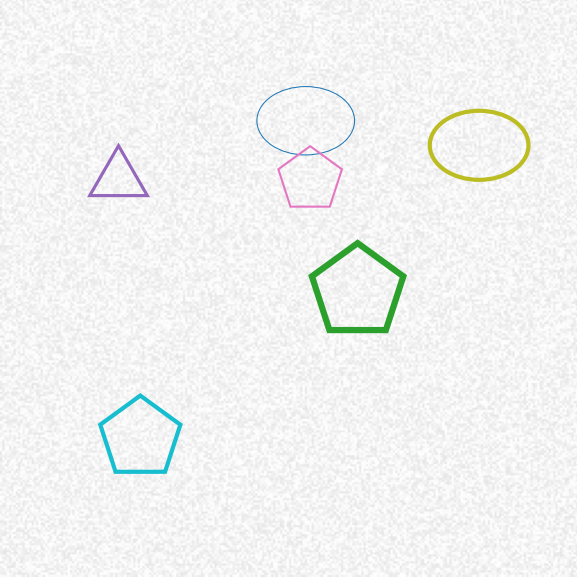[{"shape": "oval", "thickness": 0.5, "radius": 0.42, "center": [0.529, 0.79]}, {"shape": "pentagon", "thickness": 3, "radius": 0.42, "center": [0.619, 0.495]}, {"shape": "triangle", "thickness": 1.5, "radius": 0.29, "center": [0.205, 0.689]}, {"shape": "pentagon", "thickness": 1, "radius": 0.29, "center": [0.537, 0.688]}, {"shape": "oval", "thickness": 2, "radius": 0.43, "center": [0.83, 0.748]}, {"shape": "pentagon", "thickness": 2, "radius": 0.36, "center": [0.243, 0.241]}]